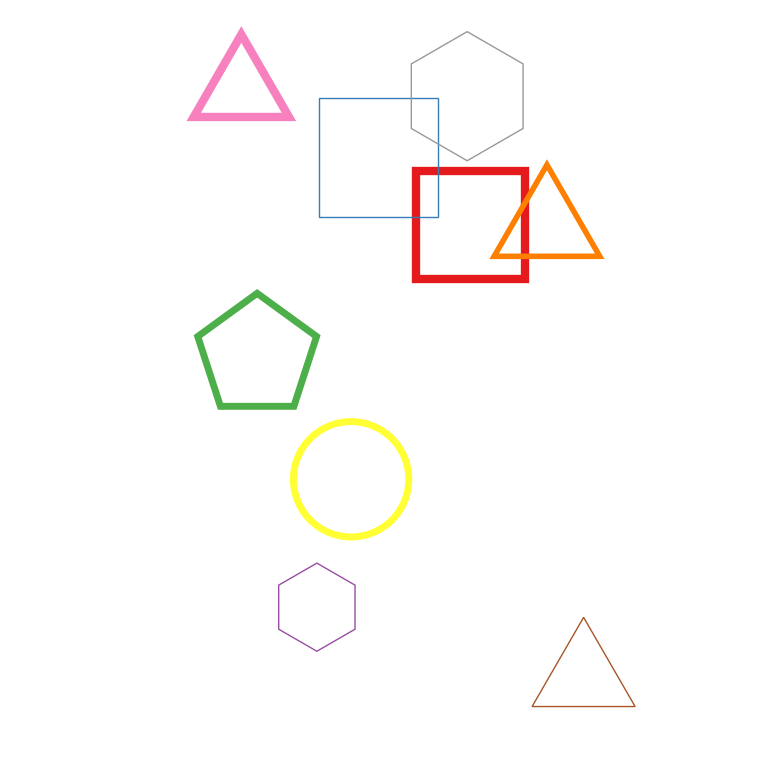[{"shape": "square", "thickness": 3, "radius": 0.35, "center": [0.611, 0.708]}, {"shape": "square", "thickness": 0.5, "radius": 0.39, "center": [0.491, 0.795]}, {"shape": "pentagon", "thickness": 2.5, "radius": 0.41, "center": [0.334, 0.538]}, {"shape": "hexagon", "thickness": 0.5, "radius": 0.29, "center": [0.412, 0.211]}, {"shape": "triangle", "thickness": 2, "radius": 0.4, "center": [0.71, 0.707]}, {"shape": "circle", "thickness": 2.5, "radius": 0.37, "center": [0.456, 0.378]}, {"shape": "triangle", "thickness": 0.5, "radius": 0.39, "center": [0.758, 0.121]}, {"shape": "triangle", "thickness": 3, "radius": 0.36, "center": [0.313, 0.884]}, {"shape": "hexagon", "thickness": 0.5, "radius": 0.42, "center": [0.607, 0.875]}]